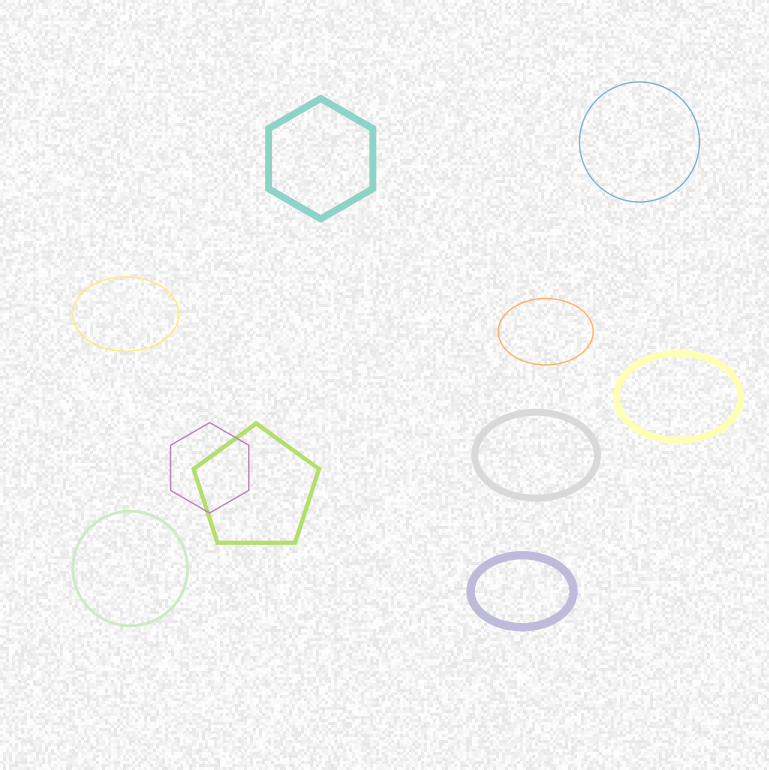[{"shape": "hexagon", "thickness": 2.5, "radius": 0.39, "center": [0.417, 0.794]}, {"shape": "oval", "thickness": 2.5, "radius": 0.4, "center": [0.881, 0.485]}, {"shape": "oval", "thickness": 3, "radius": 0.33, "center": [0.678, 0.232]}, {"shape": "circle", "thickness": 0.5, "radius": 0.39, "center": [0.831, 0.816]}, {"shape": "oval", "thickness": 0.5, "radius": 0.31, "center": [0.709, 0.569]}, {"shape": "pentagon", "thickness": 1.5, "radius": 0.43, "center": [0.333, 0.364]}, {"shape": "oval", "thickness": 2.5, "radius": 0.4, "center": [0.696, 0.409]}, {"shape": "hexagon", "thickness": 0.5, "radius": 0.29, "center": [0.272, 0.392]}, {"shape": "circle", "thickness": 1, "radius": 0.37, "center": [0.169, 0.262]}, {"shape": "oval", "thickness": 0.5, "radius": 0.34, "center": [0.163, 0.592]}]